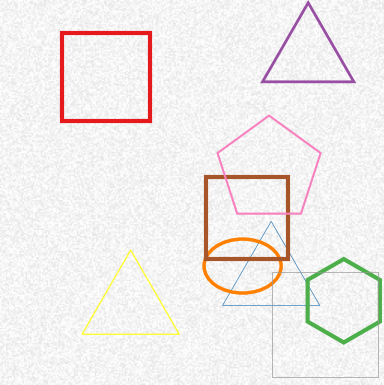[{"shape": "square", "thickness": 3, "radius": 0.57, "center": [0.275, 0.8]}, {"shape": "triangle", "thickness": 0.5, "radius": 0.73, "center": [0.704, 0.279]}, {"shape": "hexagon", "thickness": 3, "radius": 0.54, "center": [0.893, 0.219]}, {"shape": "triangle", "thickness": 2, "radius": 0.68, "center": [0.801, 0.856]}, {"shape": "oval", "thickness": 2.5, "radius": 0.5, "center": [0.63, 0.309]}, {"shape": "triangle", "thickness": 1, "radius": 0.73, "center": [0.339, 0.205]}, {"shape": "square", "thickness": 3, "radius": 0.53, "center": [0.64, 0.433]}, {"shape": "pentagon", "thickness": 1.5, "radius": 0.7, "center": [0.699, 0.559]}, {"shape": "square", "thickness": 0.5, "radius": 0.68, "center": [0.844, 0.157]}]